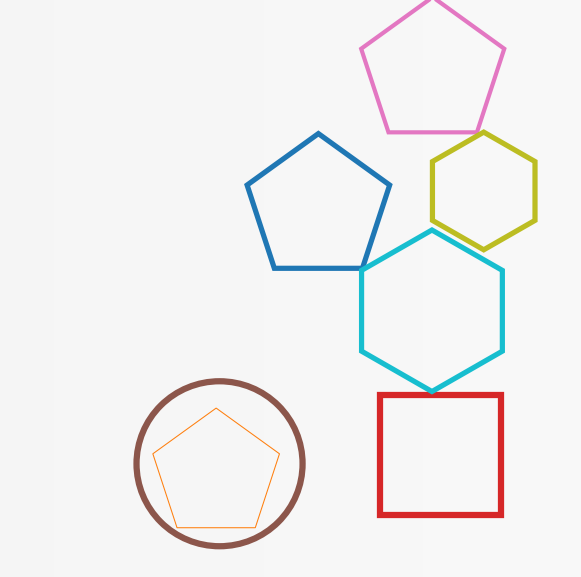[{"shape": "pentagon", "thickness": 2.5, "radius": 0.64, "center": [0.548, 0.639]}, {"shape": "pentagon", "thickness": 0.5, "radius": 0.57, "center": [0.372, 0.178]}, {"shape": "square", "thickness": 3, "radius": 0.52, "center": [0.758, 0.212]}, {"shape": "circle", "thickness": 3, "radius": 0.71, "center": [0.378, 0.196]}, {"shape": "pentagon", "thickness": 2, "radius": 0.65, "center": [0.744, 0.875]}, {"shape": "hexagon", "thickness": 2.5, "radius": 0.51, "center": [0.832, 0.668]}, {"shape": "hexagon", "thickness": 2.5, "radius": 0.7, "center": [0.743, 0.461]}]